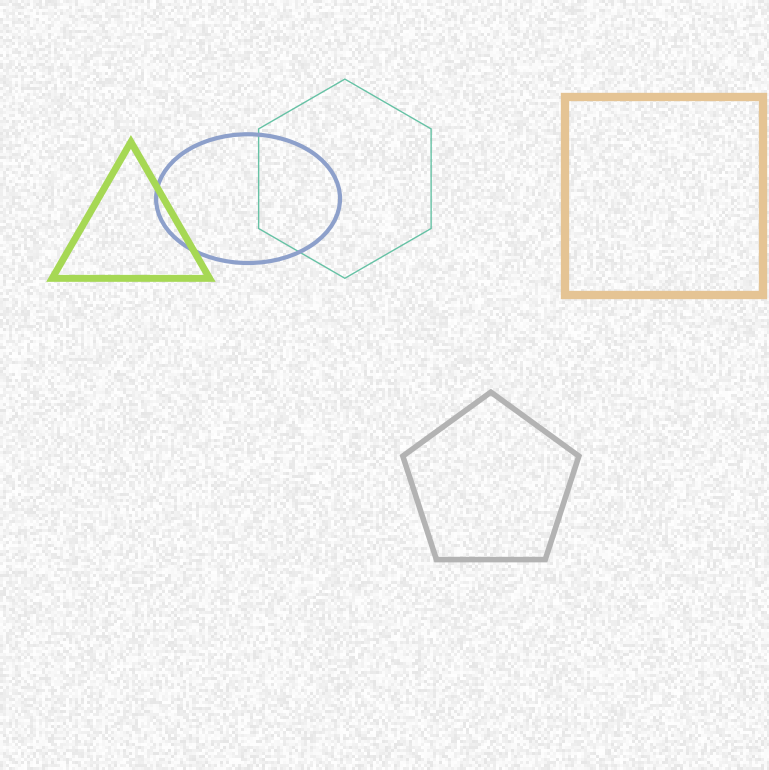[{"shape": "hexagon", "thickness": 0.5, "radius": 0.65, "center": [0.448, 0.768]}, {"shape": "oval", "thickness": 1.5, "radius": 0.6, "center": [0.322, 0.742]}, {"shape": "triangle", "thickness": 2.5, "radius": 0.59, "center": [0.17, 0.698]}, {"shape": "square", "thickness": 3, "radius": 0.64, "center": [0.862, 0.745]}, {"shape": "pentagon", "thickness": 2, "radius": 0.6, "center": [0.637, 0.371]}]